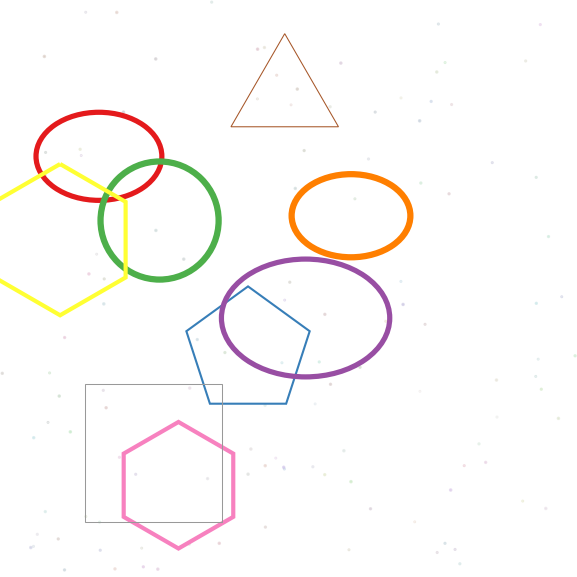[{"shape": "oval", "thickness": 2.5, "radius": 0.54, "center": [0.171, 0.728]}, {"shape": "pentagon", "thickness": 1, "radius": 0.56, "center": [0.429, 0.391]}, {"shape": "circle", "thickness": 3, "radius": 0.51, "center": [0.276, 0.617]}, {"shape": "oval", "thickness": 2.5, "radius": 0.73, "center": [0.529, 0.449]}, {"shape": "oval", "thickness": 3, "radius": 0.51, "center": [0.608, 0.626]}, {"shape": "hexagon", "thickness": 2, "radius": 0.65, "center": [0.104, 0.584]}, {"shape": "triangle", "thickness": 0.5, "radius": 0.54, "center": [0.493, 0.833]}, {"shape": "hexagon", "thickness": 2, "radius": 0.55, "center": [0.309, 0.159]}, {"shape": "square", "thickness": 0.5, "radius": 0.59, "center": [0.266, 0.215]}]